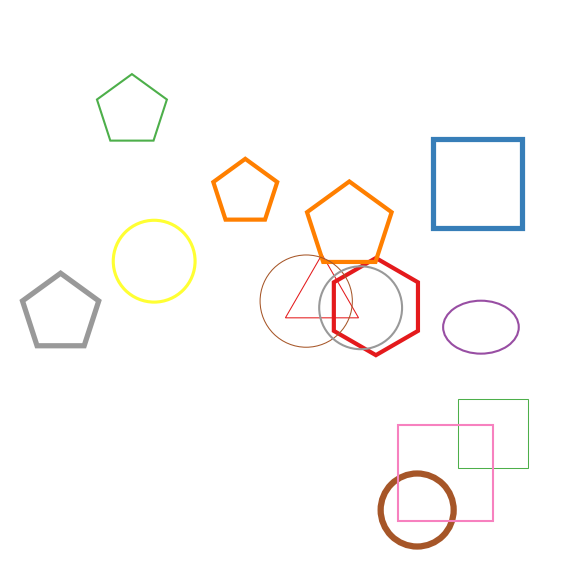[{"shape": "hexagon", "thickness": 2, "radius": 0.42, "center": [0.651, 0.468]}, {"shape": "triangle", "thickness": 0.5, "radius": 0.37, "center": [0.558, 0.485]}, {"shape": "square", "thickness": 2.5, "radius": 0.39, "center": [0.827, 0.681]}, {"shape": "pentagon", "thickness": 1, "radius": 0.32, "center": [0.228, 0.807]}, {"shape": "square", "thickness": 0.5, "radius": 0.3, "center": [0.853, 0.249]}, {"shape": "oval", "thickness": 1, "radius": 0.33, "center": [0.833, 0.433]}, {"shape": "pentagon", "thickness": 2, "radius": 0.29, "center": [0.425, 0.666]}, {"shape": "pentagon", "thickness": 2, "radius": 0.39, "center": [0.605, 0.608]}, {"shape": "circle", "thickness": 1.5, "radius": 0.35, "center": [0.267, 0.547]}, {"shape": "circle", "thickness": 3, "radius": 0.32, "center": [0.722, 0.116]}, {"shape": "circle", "thickness": 0.5, "radius": 0.4, "center": [0.53, 0.478]}, {"shape": "square", "thickness": 1, "radius": 0.41, "center": [0.772, 0.18]}, {"shape": "circle", "thickness": 1, "radius": 0.36, "center": [0.624, 0.466]}, {"shape": "pentagon", "thickness": 2.5, "radius": 0.35, "center": [0.105, 0.457]}]